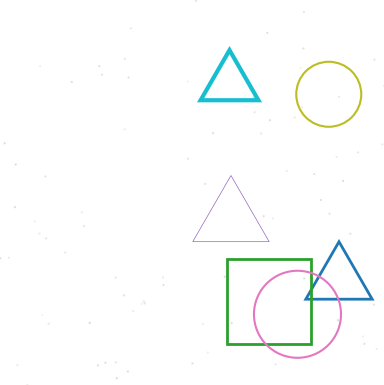[{"shape": "triangle", "thickness": 2, "radius": 0.5, "center": [0.881, 0.273]}, {"shape": "square", "thickness": 2, "radius": 0.55, "center": [0.699, 0.217]}, {"shape": "triangle", "thickness": 0.5, "radius": 0.57, "center": [0.6, 0.43]}, {"shape": "circle", "thickness": 1.5, "radius": 0.57, "center": [0.773, 0.184]}, {"shape": "circle", "thickness": 1.5, "radius": 0.42, "center": [0.854, 0.755]}, {"shape": "triangle", "thickness": 3, "radius": 0.43, "center": [0.596, 0.783]}]